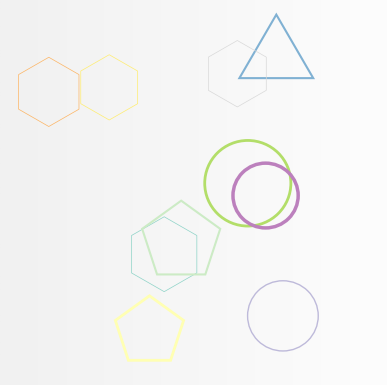[{"shape": "hexagon", "thickness": 0.5, "radius": 0.49, "center": [0.424, 0.34]}, {"shape": "pentagon", "thickness": 2, "radius": 0.46, "center": [0.386, 0.139]}, {"shape": "circle", "thickness": 1, "radius": 0.46, "center": [0.73, 0.18]}, {"shape": "triangle", "thickness": 1.5, "radius": 0.55, "center": [0.713, 0.852]}, {"shape": "hexagon", "thickness": 0.5, "radius": 0.45, "center": [0.126, 0.761]}, {"shape": "circle", "thickness": 2, "radius": 0.56, "center": [0.639, 0.524]}, {"shape": "hexagon", "thickness": 0.5, "radius": 0.43, "center": [0.612, 0.809]}, {"shape": "circle", "thickness": 2.5, "radius": 0.42, "center": [0.685, 0.492]}, {"shape": "pentagon", "thickness": 1.5, "radius": 0.53, "center": [0.468, 0.373]}, {"shape": "hexagon", "thickness": 0.5, "radius": 0.42, "center": [0.282, 0.773]}]